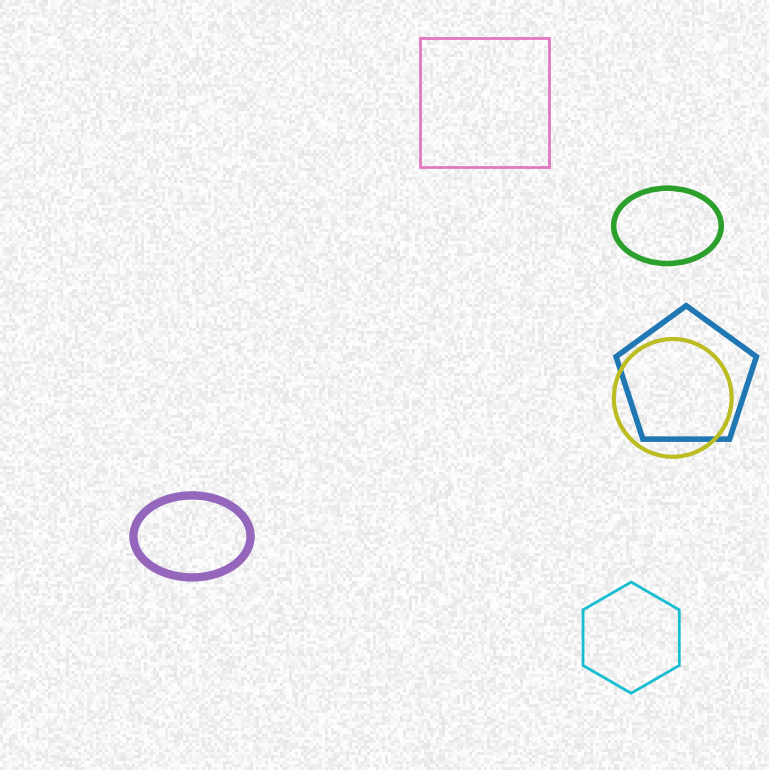[{"shape": "pentagon", "thickness": 2, "radius": 0.48, "center": [0.891, 0.507]}, {"shape": "oval", "thickness": 2, "radius": 0.35, "center": [0.867, 0.707]}, {"shape": "oval", "thickness": 3, "radius": 0.38, "center": [0.249, 0.303]}, {"shape": "square", "thickness": 1, "radius": 0.42, "center": [0.629, 0.867]}, {"shape": "circle", "thickness": 1.5, "radius": 0.38, "center": [0.874, 0.483]}, {"shape": "hexagon", "thickness": 1, "radius": 0.36, "center": [0.82, 0.172]}]